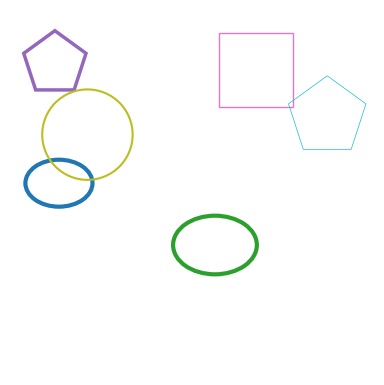[{"shape": "oval", "thickness": 3, "radius": 0.44, "center": [0.153, 0.524]}, {"shape": "oval", "thickness": 3, "radius": 0.54, "center": [0.558, 0.364]}, {"shape": "pentagon", "thickness": 2.5, "radius": 0.43, "center": [0.143, 0.835]}, {"shape": "square", "thickness": 1, "radius": 0.48, "center": [0.664, 0.817]}, {"shape": "circle", "thickness": 1.5, "radius": 0.59, "center": [0.227, 0.65]}, {"shape": "pentagon", "thickness": 0.5, "radius": 0.53, "center": [0.85, 0.698]}]